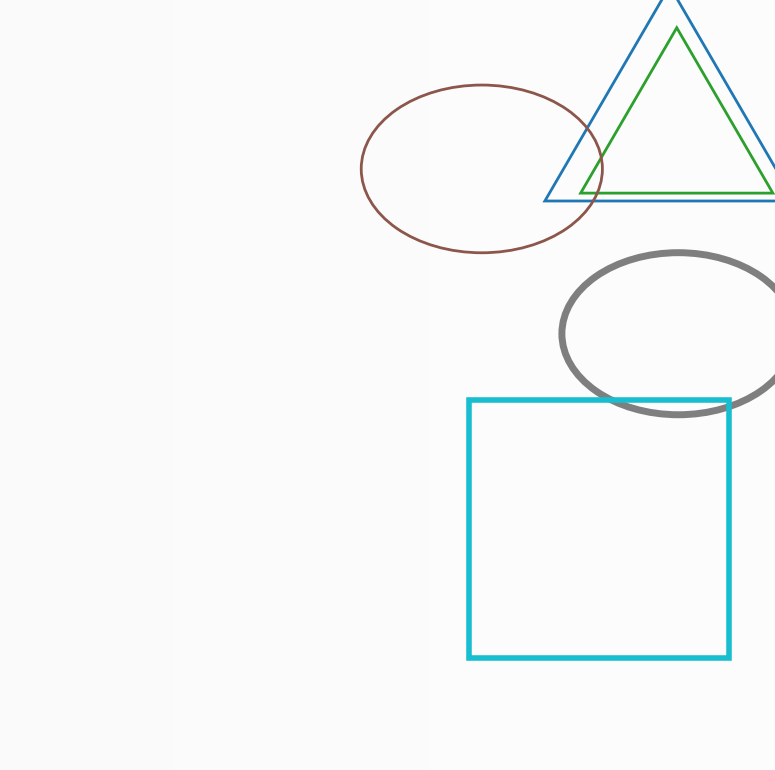[{"shape": "triangle", "thickness": 1, "radius": 0.93, "center": [0.864, 0.832]}, {"shape": "triangle", "thickness": 1, "radius": 0.72, "center": [0.873, 0.821]}, {"shape": "oval", "thickness": 1, "radius": 0.78, "center": [0.622, 0.781]}, {"shape": "oval", "thickness": 2.5, "radius": 0.75, "center": [0.875, 0.567]}, {"shape": "square", "thickness": 2, "radius": 0.84, "center": [0.773, 0.313]}]